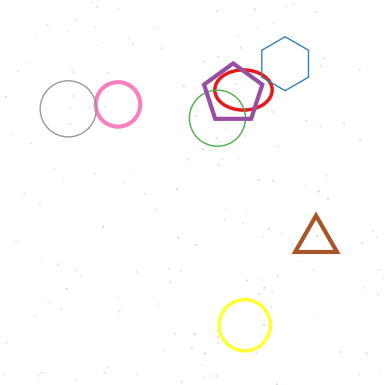[{"shape": "oval", "thickness": 2.5, "radius": 0.37, "center": [0.632, 0.766]}, {"shape": "hexagon", "thickness": 1, "radius": 0.35, "center": [0.741, 0.835]}, {"shape": "circle", "thickness": 1, "radius": 0.36, "center": [0.565, 0.693]}, {"shape": "pentagon", "thickness": 3, "radius": 0.4, "center": [0.606, 0.756]}, {"shape": "circle", "thickness": 2.5, "radius": 0.33, "center": [0.636, 0.155]}, {"shape": "triangle", "thickness": 3, "radius": 0.31, "center": [0.821, 0.377]}, {"shape": "circle", "thickness": 3, "radius": 0.29, "center": [0.306, 0.729]}, {"shape": "circle", "thickness": 1, "radius": 0.36, "center": [0.177, 0.717]}]